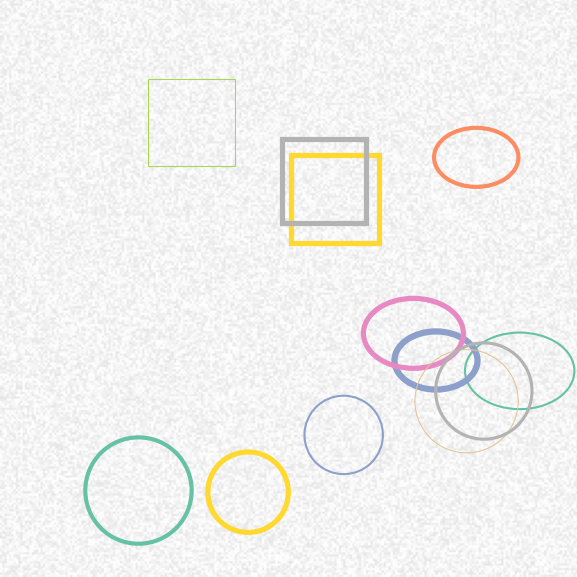[{"shape": "oval", "thickness": 1, "radius": 0.47, "center": [0.9, 0.357]}, {"shape": "circle", "thickness": 2, "radius": 0.46, "center": [0.24, 0.15]}, {"shape": "oval", "thickness": 2, "radius": 0.37, "center": [0.825, 0.727]}, {"shape": "circle", "thickness": 1, "radius": 0.34, "center": [0.595, 0.246]}, {"shape": "oval", "thickness": 3, "radius": 0.36, "center": [0.755, 0.375]}, {"shape": "oval", "thickness": 2.5, "radius": 0.43, "center": [0.716, 0.422]}, {"shape": "square", "thickness": 0.5, "radius": 0.38, "center": [0.331, 0.788]}, {"shape": "circle", "thickness": 2.5, "radius": 0.35, "center": [0.43, 0.147]}, {"shape": "square", "thickness": 2.5, "radius": 0.38, "center": [0.58, 0.655]}, {"shape": "circle", "thickness": 0.5, "radius": 0.45, "center": [0.808, 0.304]}, {"shape": "circle", "thickness": 1.5, "radius": 0.42, "center": [0.838, 0.322]}, {"shape": "square", "thickness": 2.5, "radius": 0.36, "center": [0.561, 0.686]}]